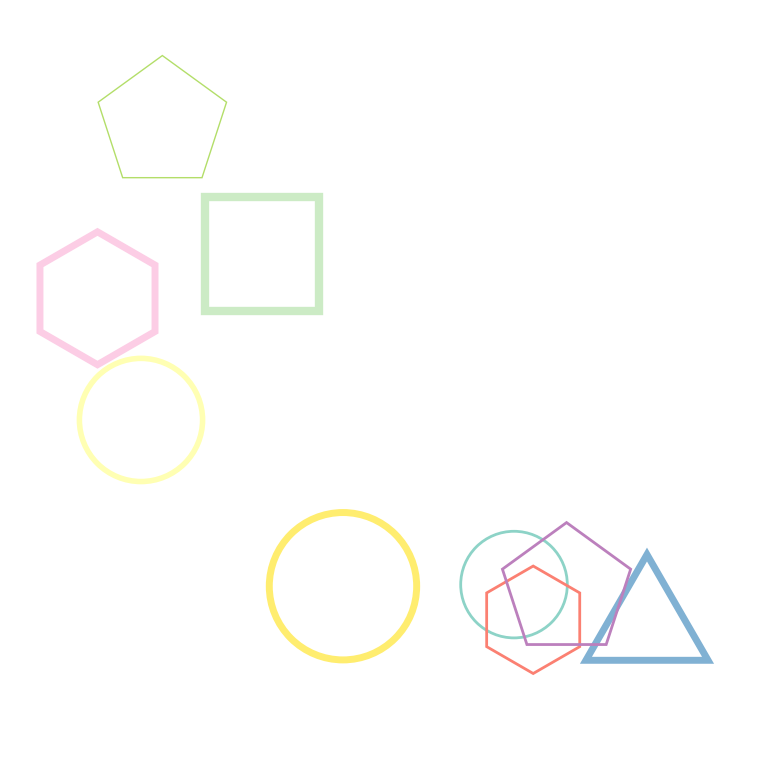[{"shape": "circle", "thickness": 1, "radius": 0.35, "center": [0.668, 0.241]}, {"shape": "circle", "thickness": 2, "radius": 0.4, "center": [0.183, 0.455]}, {"shape": "hexagon", "thickness": 1, "radius": 0.35, "center": [0.692, 0.195]}, {"shape": "triangle", "thickness": 2.5, "radius": 0.46, "center": [0.84, 0.188]}, {"shape": "pentagon", "thickness": 0.5, "radius": 0.44, "center": [0.211, 0.84]}, {"shape": "hexagon", "thickness": 2.5, "radius": 0.43, "center": [0.127, 0.613]}, {"shape": "pentagon", "thickness": 1, "radius": 0.44, "center": [0.736, 0.234]}, {"shape": "square", "thickness": 3, "radius": 0.37, "center": [0.341, 0.67]}, {"shape": "circle", "thickness": 2.5, "radius": 0.48, "center": [0.445, 0.239]}]